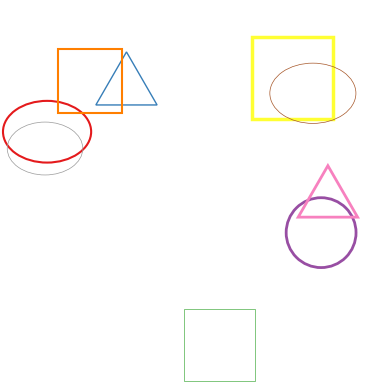[{"shape": "oval", "thickness": 1.5, "radius": 0.57, "center": [0.122, 0.658]}, {"shape": "triangle", "thickness": 1, "radius": 0.46, "center": [0.328, 0.773]}, {"shape": "square", "thickness": 0.5, "radius": 0.46, "center": [0.57, 0.104]}, {"shape": "circle", "thickness": 2, "radius": 0.45, "center": [0.834, 0.396]}, {"shape": "square", "thickness": 1.5, "radius": 0.42, "center": [0.234, 0.79]}, {"shape": "square", "thickness": 2.5, "radius": 0.53, "center": [0.759, 0.798]}, {"shape": "oval", "thickness": 0.5, "radius": 0.56, "center": [0.813, 0.758]}, {"shape": "triangle", "thickness": 2, "radius": 0.45, "center": [0.852, 0.481]}, {"shape": "oval", "thickness": 0.5, "radius": 0.49, "center": [0.117, 0.614]}]